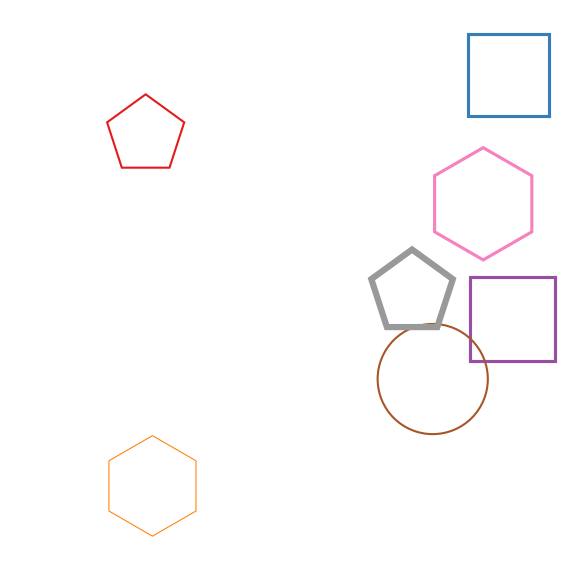[{"shape": "pentagon", "thickness": 1, "radius": 0.35, "center": [0.252, 0.766]}, {"shape": "square", "thickness": 1.5, "radius": 0.35, "center": [0.881, 0.869]}, {"shape": "square", "thickness": 1.5, "radius": 0.36, "center": [0.887, 0.446]}, {"shape": "hexagon", "thickness": 0.5, "radius": 0.44, "center": [0.264, 0.158]}, {"shape": "circle", "thickness": 1, "radius": 0.48, "center": [0.749, 0.343]}, {"shape": "hexagon", "thickness": 1.5, "radius": 0.49, "center": [0.837, 0.646]}, {"shape": "pentagon", "thickness": 3, "radius": 0.37, "center": [0.714, 0.493]}]